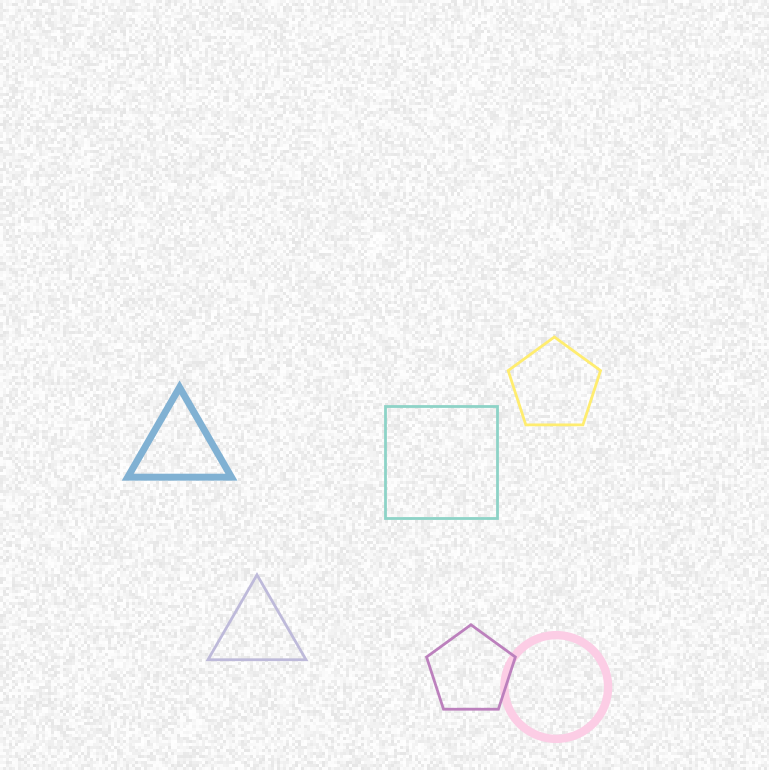[{"shape": "square", "thickness": 1, "radius": 0.36, "center": [0.572, 0.4]}, {"shape": "triangle", "thickness": 1, "radius": 0.37, "center": [0.334, 0.18]}, {"shape": "triangle", "thickness": 2.5, "radius": 0.39, "center": [0.233, 0.419]}, {"shape": "circle", "thickness": 3, "radius": 0.34, "center": [0.722, 0.108]}, {"shape": "pentagon", "thickness": 1, "radius": 0.3, "center": [0.612, 0.128]}, {"shape": "pentagon", "thickness": 1, "radius": 0.32, "center": [0.72, 0.499]}]